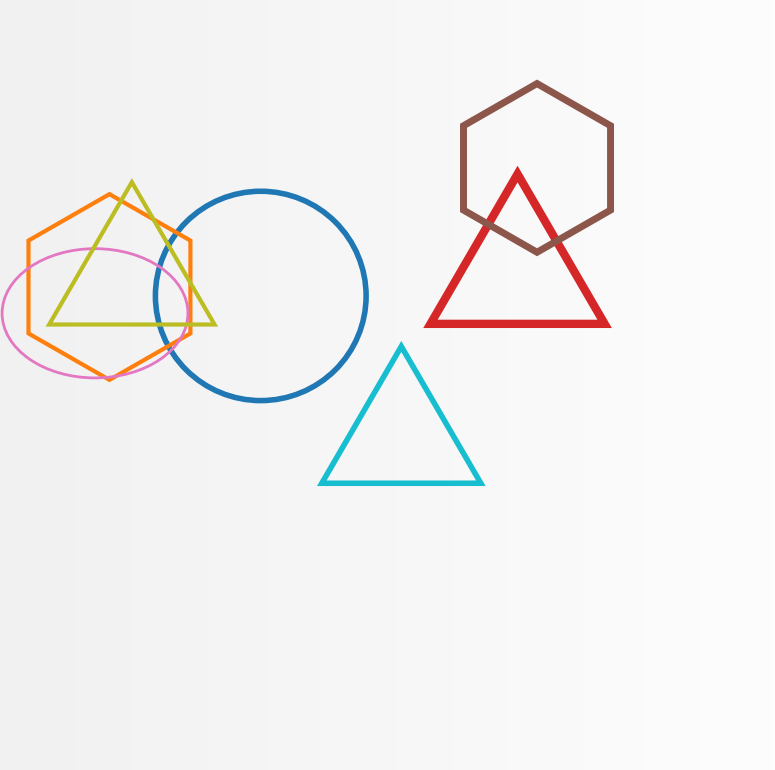[{"shape": "circle", "thickness": 2, "radius": 0.68, "center": [0.336, 0.616]}, {"shape": "hexagon", "thickness": 1.5, "radius": 0.6, "center": [0.141, 0.627]}, {"shape": "triangle", "thickness": 3, "radius": 0.65, "center": [0.668, 0.644]}, {"shape": "hexagon", "thickness": 2.5, "radius": 0.55, "center": [0.693, 0.782]}, {"shape": "oval", "thickness": 1, "radius": 0.6, "center": [0.123, 0.593]}, {"shape": "triangle", "thickness": 1.5, "radius": 0.62, "center": [0.17, 0.64]}, {"shape": "triangle", "thickness": 2, "radius": 0.59, "center": [0.518, 0.432]}]